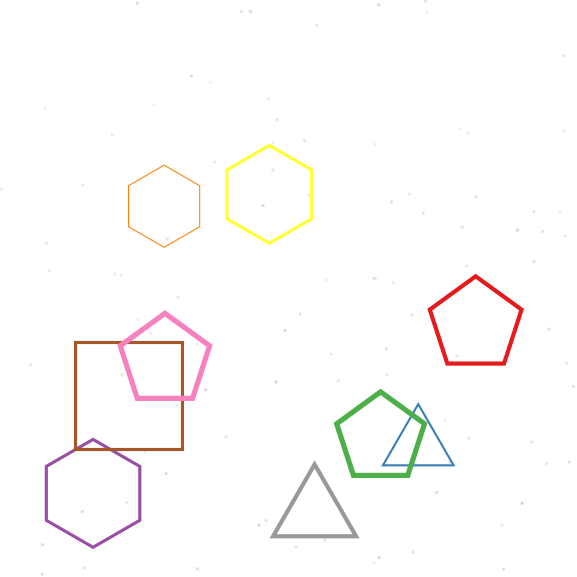[{"shape": "pentagon", "thickness": 2, "radius": 0.42, "center": [0.824, 0.437]}, {"shape": "triangle", "thickness": 1, "radius": 0.35, "center": [0.724, 0.229]}, {"shape": "pentagon", "thickness": 2.5, "radius": 0.4, "center": [0.659, 0.241]}, {"shape": "hexagon", "thickness": 1.5, "radius": 0.47, "center": [0.161, 0.145]}, {"shape": "hexagon", "thickness": 0.5, "radius": 0.36, "center": [0.284, 0.642]}, {"shape": "hexagon", "thickness": 1.5, "radius": 0.42, "center": [0.466, 0.663]}, {"shape": "square", "thickness": 1.5, "radius": 0.46, "center": [0.223, 0.315]}, {"shape": "pentagon", "thickness": 2.5, "radius": 0.41, "center": [0.286, 0.375]}, {"shape": "triangle", "thickness": 2, "radius": 0.42, "center": [0.545, 0.112]}]